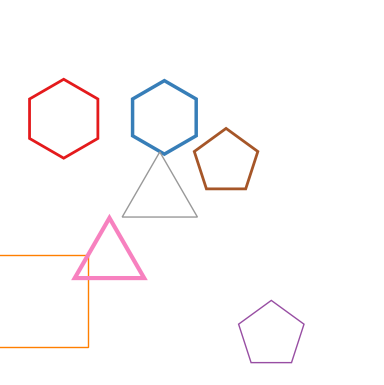[{"shape": "hexagon", "thickness": 2, "radius": 0.51, "center": [0.165, 0.692]}, {"shape": "hexagon", "thickness": 2.5, "radius": 0.48, "center": [0.427, 0.695]}, {"shape": "pentagon", "thickness": 1, "radius": 0.45, "center": [0.705, 0.13]}, {"shape": "square", "thickness": 1, "radius": 0.6, "center": [0.109, 0.219]}, {"shape": "pentagon", "thickness": 2, "radius": 0.43, "center": [0.587, 0.58]}, {"shape": "triangle", "thickness": 3, "radius": 0.52, "center": [0.284, 0.33]}, {"shape": "triangle", "thickness": 1, "radius": 0.56, "center": [0.415, 0.493]}]